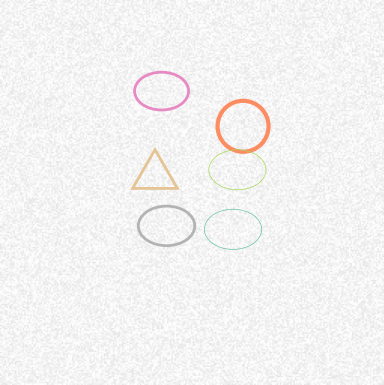[{"shape": "oval", "thickness": 0.5, "radius": 0.37, "center": [0.605, 0.404]}, {"shape": "circle", "thickness": 3, "radius": 0.33, "center": [0.631, 0.672]}, {"shape": "oval", "thickness": 2, "radius": 0.35, "center": [0.42, 0.763]}, {"shape": "oval", "thickness": 0.5, "radius": 0.37, "center": [0.617, 0.559]}, {"shape": "triangle", "thickness": 2, "radius": 0.34, "center": [0.403, 0.544]}, {"shape": "oval", "thickness": 2, "radius": 0.37, "center": [0.433, 0.413]}]